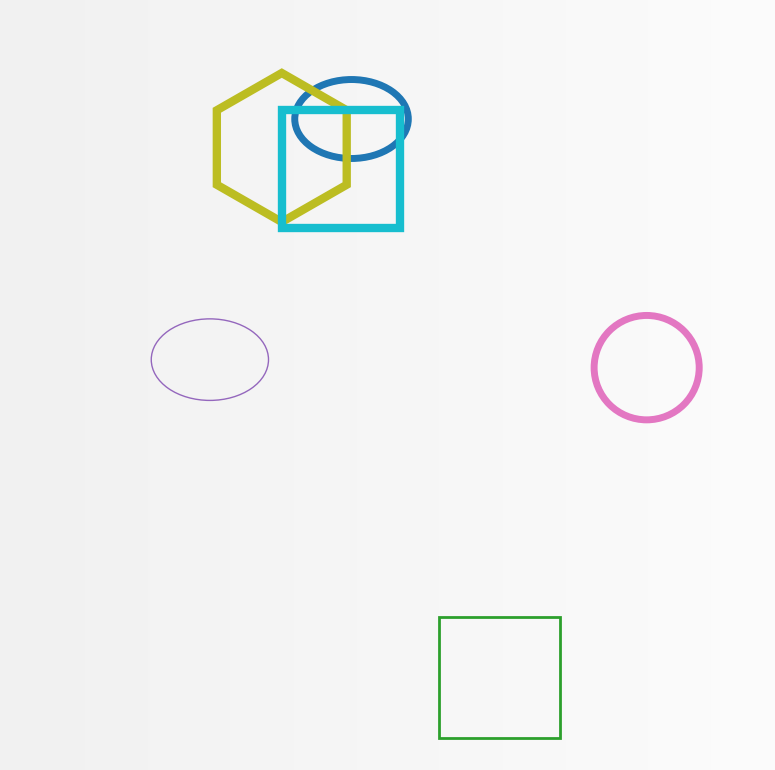[{"shape": "oval", "thickness": 2.5, "radius": 0.37, "center": [0.454, 0.845]}, {"shape": "square", "thickness": 1, "radius": 0.39, "center": [0.644, 0.12]}, {"shape": "oval", "thickness": 0.5, "radius": 0.38, "center": [0.271, 0.533]}, {"shape": "circle", "thickness": 2.5, "radius": 0.34, "center": [0.834, 0.523]}, {"shape": "hexagon", "thickness": 3, "radius": 0.48, "center": [0.364, 0.808]}, {"shape": "square", "thickness": 3, "radius": 0.38, "center": [0.44, 0.781]}]